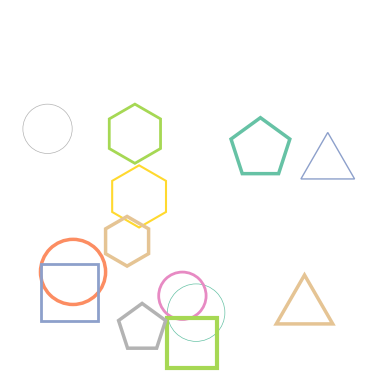[{"shape": "pentagon", "thickness": 2.5, "radius": 0.4, "center": [0.676, 0.614]}, {"shape": "circle", "thickness": 0.5, "radius": 0.37, "center": [0.509, 0.188]}, {"shape": "circle", "thickness": 2.5, "radius": 0.42, "center": [0.19, 0.294]}, {"shape": "triangle", "thickness": 1, "radius": 0.4, "center": [0.851, 0.575]}, {"shape": "square", "thickness": 2, "radius": 0.37, "center": [0.181, 0.239]}, {"shape": "circle", "thickness": 2, "radius": 0.31, "center": [0.474, 0.232]}, {"shape": "square", "thickness": 3, "radius": 0.32, "center": [0.499, 0.109]}, {"shape": "hexagon", "thickness": 2, "radius": 0.38, "center": [0.35, 0.653]}, {"shape": "hexagon", "thickness": 1.5, "radius": 0.4, "center": [0.361, 0.49]}, {"shape": "triangle", "thickness": 2.5, "radius": 0.42, "center": [0.791, 0.201]}, {"shape": "hexagon", "thickness": 2.5, "radius": 0.32, "center": [0.33, 0.373]}, {"shape": "circle", "thickness": 0.5, "radius": 0.32, "center": [0.123, 0.665]}, {"shape": "pentagon", "thickness": 2.5, "radius": 0.32, "center": [0.369, 0.148]}]